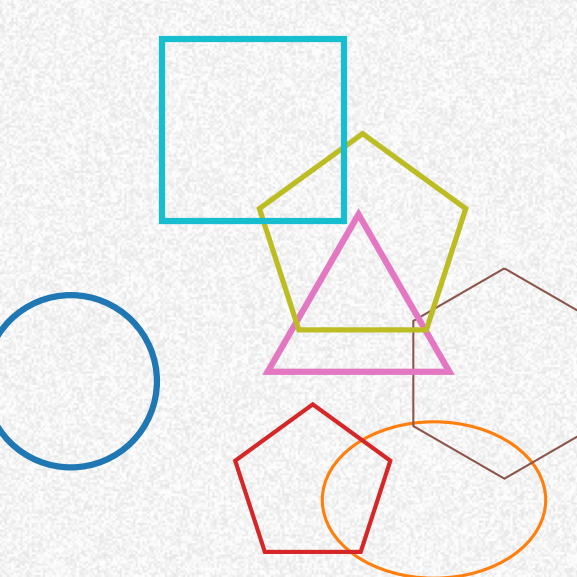[{"shape": "circle", "thickness": 3, "radius": 0.75, "center": [0.123, 0.339]}, {"shape": "oval", "thickness": 1.5, "radius": 0.97, "center": [0.752, 0.133]}, {"shape": "pentagon", "thickness": 2, "radius": 0.71, "center": [0.542, 0.158]}, {"shape": "hexagon", "thickness": 1, "radius": 0.91, "center": [0.873, 0.352]}, {"shape": "triangle", "thickness": 3, "radius": 0.91, "center": [0.621, 0.446]}, {"shape": "pentagon", "thickness": 2.5, "radius": 0.94, "center": [0.628, 0.58]}, {"shape": "square", "thickness": 3, "radius": 0.79, "center": [0.437, 0.774]}]